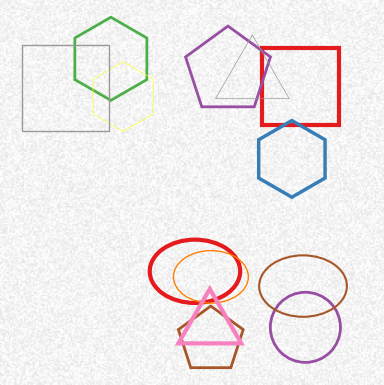[{"shape": "oval", "thickness": 3, "radius": 0.59, "center": [0.506, 0.295]}, {"shape": "square", "thickness": 3, "radius": 0.5, "center": [0.78, 0.775]}, {"shape": "hexagon", "thickness": 2.5, "radius": 0.5, "center": [0.758, 0.587]}, {"shape": "hexagon", "thickness": 2, "radius": 0.54, "center": [0.288, 0.847]}, {"shape": "pentagon", "thickness": 2, "radius": 0.58, "center": [0.592, 0.816]}, {"shape": "circle", "thickness": 2, "radius": 0.46, "center": [0.793, 0.15]}, {"shape": "oval", "thickness": 1, "radius": 0.49, "center": [0.548, 0.281]}, {"shape": "hexagon", "thickness": 0.5, "radius": 0.45, "center": [0.32, 0.749]}, {"shape": "pentagon", "thickness": 2, "radius": 0.44, "center": [0.548, 0.117]}, {"shape": "oval", "thickness": 1.5, "radius": 0.57, "center": [0.787, 0.257]}, {"shape": "triangle", "thickness": 3, "radius": 0.47, "center": [0.545, 0.155]}, {"shape": "square", "thickness": 1, "radius": 0.56, "center": [0.17, 0.771]}, {"shape": "triangle", "thickness": 0.5, "radius": 0.55, "center": [0.655, 0.799]}]